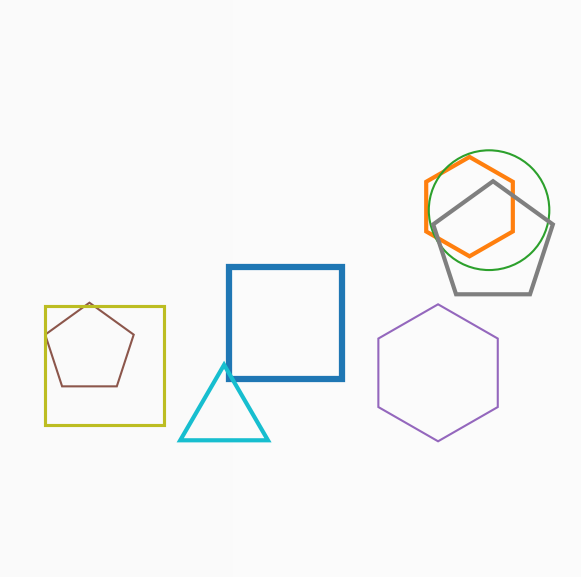[{"shape": "square", "thickness": 3, "radius": 0.48, "center": [0.491, 0.44]}, {"shape": "hexagon", "thickness": 2, "radius": 0.43, "center": [0.808, 0.641]}, {"shape": "circle", "thickness": 1, "radius": 0.52, "center": [0.841, 0.635]}, {"shape": "hexagon", "thickness": 1, "radius": 0.59, "center": [0.754, 0.354]}, {"shape": "pentagon", "thickness": 1, "radius": 0.4, "center": [0.154, 0.395]}, {"shape": "pentagon", "thickness": 2, "radius": 0.54, "center": [0.848, 0.577]}, {"shape": "square", "thickness": 1.5, "radius": 0.51, "center": [0.179, 0.366]}, {"shape": "triangle", "thickness": 2, "radius": 0.44, "center": [0.386, 0.28]}]